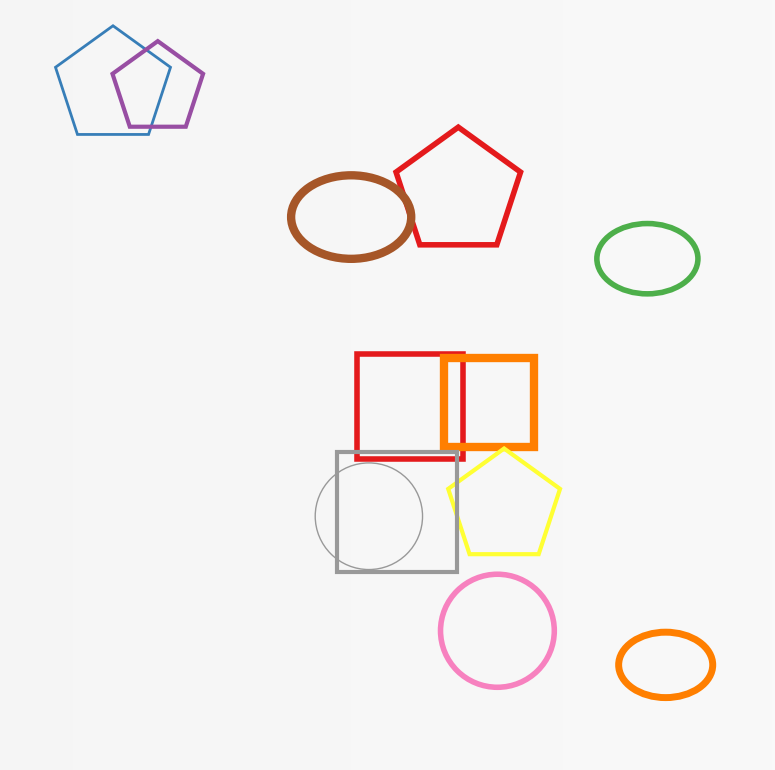[{"shape": "pentagon", "thickness": 2, "radius": 0.42, "center": [0.591, 0.75]}, {"shape": "square", "thickness": 2, "radius": 0.34, "center": [0.529, 0.472]}, {"shape": "pentagon", "thickness": 1, "radius": 0.39, "center": [0.146, 0.889]}, {"shape": "oval", "thickness": 2, "radius": 0.33, "center": [0.835, 0.664]}, {"shape": "pentagon", "thickness": 1.5, "radius": 0.31, "center": [0.204, 0.885]}, {"shape": "oval", "thickness": 2.5, "radius": 0.3, "center": [0.859, 0.137]}, {"shape": "square", "thickness": 3, "radius": 0.29, "center": [0.631, 0.477]}, {"shape": "pentagon", "thickness": 1.5, "radius": 0.38, "center": [0.65, 0.342]}, {"shape": "oval", "thickness": 3, "radius": 0.39, "center": [0.453, 0.718]}, {"shape": "circle", "thickness": 2, "radius": 0.37, "center": [0.642, 0.181]}, {"shape": "circle", "thickness": 0.5, "radius": 0.35, "center": [0.476, 0.33]}, {"shape": "square", "thickness": 1.5, "radius": 0.39, "center": [0.513, 0.335]}]